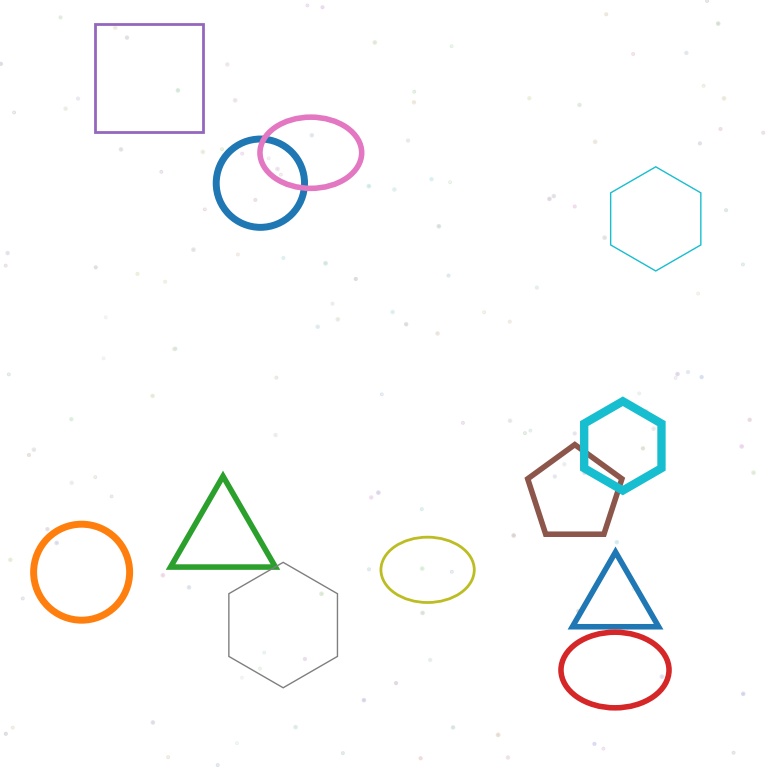[{"shape": "triangle", "thickness": 2, "radius": 0.32, "center": [0.799, 0.218]}, {"shape": "circle", "thickness": 2.5, "radius": 0.29, "center": [0.338, 0.762]}, {"shape": "circle", "thickness": 2.5, "radius": 0.31, "center": [0.106, 0.257]}, {"shape": "triangle", "thickness": 2, "radius": 0.39, "center": [0.29, 0.303]}, {"shape": "oval", "thickness": 2, "radius": 0.35, "center": [0.799, 0.13]}, {"shape": "square", "thickness": 1, "radius": 0.35, "center": [0.193, 0.899]}, {"shape": "pentagon", "thickness": 2, "radius": 0.32, "center": [0.746, 0.358]}, {"shape": "oval", "thickness": 2, "radius": 0.33, "center": [0.404, 0.802]}, {"shape": "hexagon", "thickness": 0.5, "radius": 0.41, "center": [0.368, 0.188]}, {"shape": "oval", "thickness": 1, "radius": 0.3, "center": [0.555, 0.26]}, {"shape": "hexagon", "thickness": 3, "radius": 0.29, "center": [0.809, 0.421]}, {"shape": "hexagon", "thickness": 0.5, "radius": 0.34, "center": [0.852, 0.716]}]